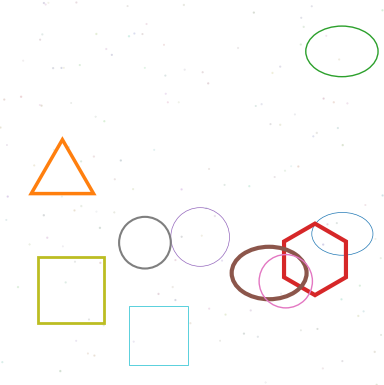[{"shape": "oval", "thickness": 0.5, "radius": 0.4, "center": [0.889, 0.393]}, {"shape": "triangle", "thickness": 2.5, "radius": 0.47, "center": [0.162, 0.544]}, {"shape": "oval", "thickness": 1, "radius": 0.47, "center": [0.888, 0.867]}, {"shape": "hexagon", "thickness": 3, "radius": 0.46, "center": [0.818, 0.326]}, {"shape": "circle", "thickness": 0.5, "radius": 0.38, "center": [0.52, 0.384]}, {"shape": "oval", "thickness": 3, "radius": 0.49, "center": [0.699, 0.291]}, {"shape": "circle", "thickness": 1, "radius": 0.35, "center": [0.742, 0.27]}, {"shape": "circle", "thickness": 1.5, "radius": 0.34, "center": [0.376, 0.37]}, {"shape": "square", "thickness": 2, "radius": 0.43, "center": [0.184, 0.246]}, {"shape": "square", "thickness": 0.5, "radius": 0.38, "center": [0.411, 0.129]}]